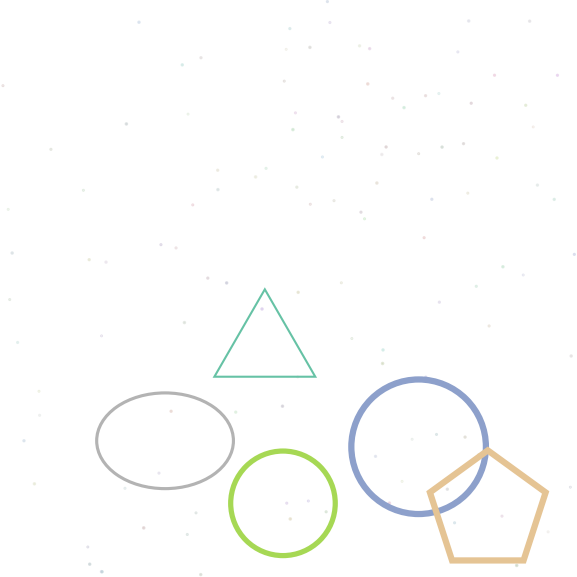[{"shape": "triangle", "thickness": 1, "radius": 0.5, "center": [0.459, 0.397]}, {"shape": "circle", "thickness": 3, "radius": 0.58, "center": [0.725, 0.226]}, {"shape": "circle", "thickness": 2.5, "radius": 0.45, "center": [0.49, 0.128]}, {"shape": "pentagon", "thickness": 3, "radius": 0.53, "center": [0.845, 0.114]}, {"shape": "oval", "thickness": 1.5, "radius": 0.59, "center": [0.286, 0.236]}]